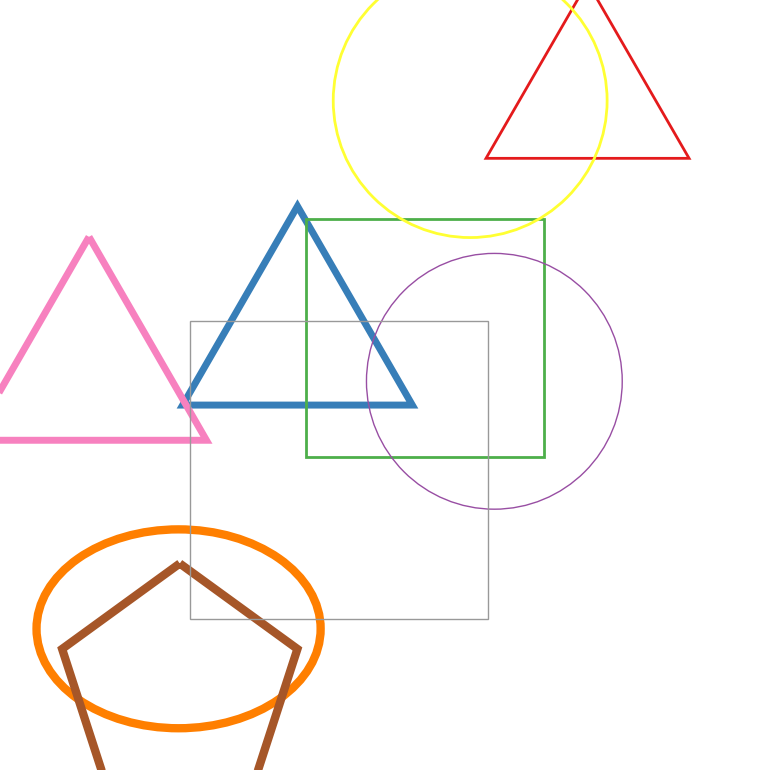[{"shape": "triangle", "thickness": 1, "radius": 0.76, "center": [0.763, 0.871]}, {"shape": "triangle", "thickness": 2.5, "radius": 0.86, "center": [0.386, 0.56]}, {"shape": "square", "thickness": 1, "radius": 0.77, "center": [0.552, 0.561]}, {"shape": "circle", "thickness": 0.5, "radius": 0.83, "center": [0.642, 0.505]}, {"shape": "oval", "thickness": 3, "radius": 0.92, "center": [0.232, 0.183]}, {"shape": "circle", "thickness": 1, "radius": 0.89, "center": [0.611, 0.869]}, {"shape": "pentagon", "thickness": 3, "radius": 0.8, "center": [0.233, 0.108]}, {"shape": "triangle", "thickness": 2.5, "radius": 0.88, "center": [0.116, 0.516]}, {"shape": "square", "thickness": 0.5, "radius": 0.97, "center": [0.441, 0.389]}]